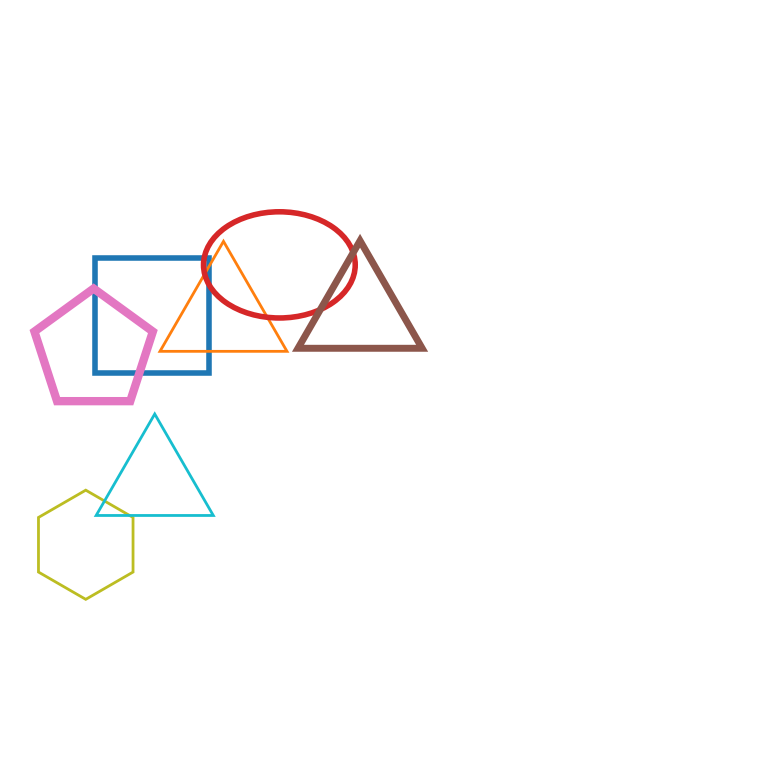[{"shape": "square", "thickness": 2, "radius": 0.37, "center": [0.198, 0.591]}, {"shape": "triangle", "thickness": 1, "radius": 0.48, "center": [0.29, 0.591]}, {"shape": "oval", "thickness": 2, "radius": 0.49, "center": [0.363, 0.656]}, {"shape": "triangle", "thickness": 2.5, "radius": 0.47, "center": [0.468, 0.594]}, {"shape": "pentagon", "thickness": 3, "radius": 0.4, "center": [0.122, 0.544]}, {"shape": "hexagon", "thickness": 1, "radius": 0.35, "center": [0.111, 0.293]}, {"shape": "triangle", "thickness": 1, "radius": 0.44, "center": [0.201, 0.374]}]